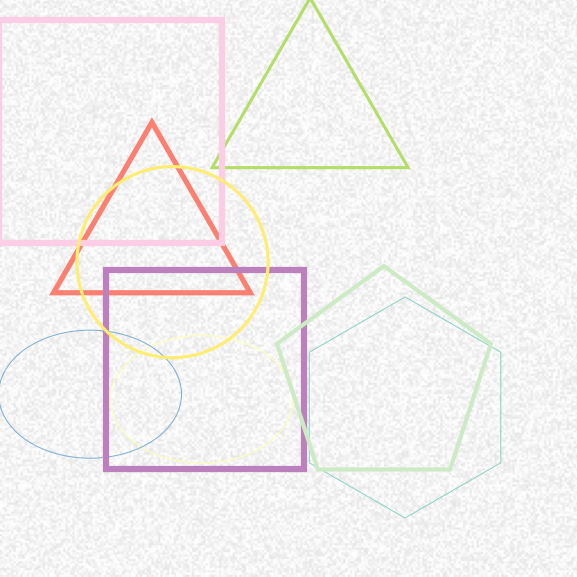[{"shape": "hexagon", "thickness": 0.5, "radius": 0.96, "center": [0.701, 0.294]}, {"shape": "oval", "thickness": 0.5, "radius": 0.79, "center": [0.349, 0.308]}, {"shape": "triangle", "thickness": 2.5, "radius": 0.98, "center": [0.263, 0.591]}, {"shape": "oval", "thickness": 0.5, "radius": 0.79, "center": [0.156, 0.317]}, {"shape": "triangle", "thickness": 1.5, "radius": 0.98, "center": [0.537, 0.807]}, {"shape": "square", "thickness": 3, "radius": 0.96, "center": [0.191, 0.772]}, {"shape": "square", "thickness": 3, "radius": 0.86, "center": [0.355, 0.359]}, {"shape": "pentagon", "thickness": 2, "radius": 0.97, "center": [0.665, 0.344]}, {"shape": "circle", "thickness": 1.5, "radius": 0.83, "center": [0.299, 0.545]}]